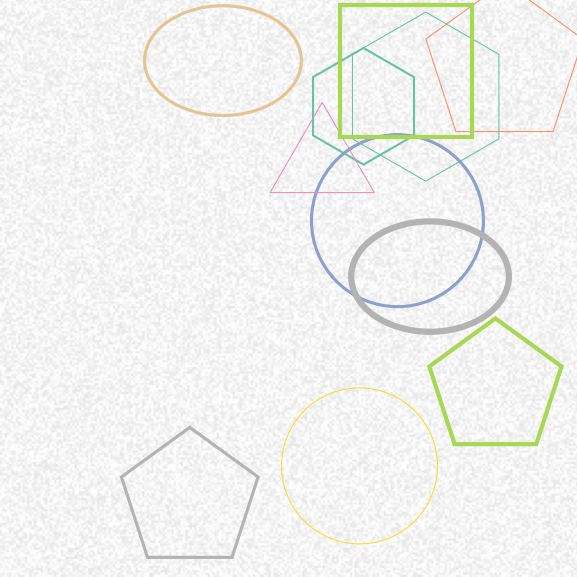[{"shape": "hexagon", "thickness": 0.5, "radius": 0.73, "center": [0.737, 0.832]}, {"shape": "hexagon", "thickness": 1, "radius": 0.5, "center": [0.629, 0.815]}, {"shape": "pentagon", "thickness": 0.5, "radius": 0.72, "center": [0.874, 0.887]}, {"shape": "circle", "thickness": 1.5, "radius": 0.74, "center": [0.688, 0.617]}, {"shape": "triangle", "thickness": 0.5, "radius": 0.52, "center": [0.558, 0.718]}, {"shape": "pentagon", "thickness": 2, "radius": 0.6, "center": [0.858, 0.327]}, {"shape": "square", "thickness": 2, "radius": 0.57, "center": [0.703, 0.876]}, {"shape": "circle", "thickness": 0.5, "radius": 0.68, "center": [0.623, 0.192]}, {"shape": "oval", "thickness": 1.5, "radius": 0.68, "center": [0.386, 0.894]}, {"shape": "pentagon", "thickness": 1.5, "radius": 0.62, "center": [0.329, 0.135]}, {"shape": "oval", "thickness": 3, "radius": 0.68, "center": [0.745, 0.52]}]